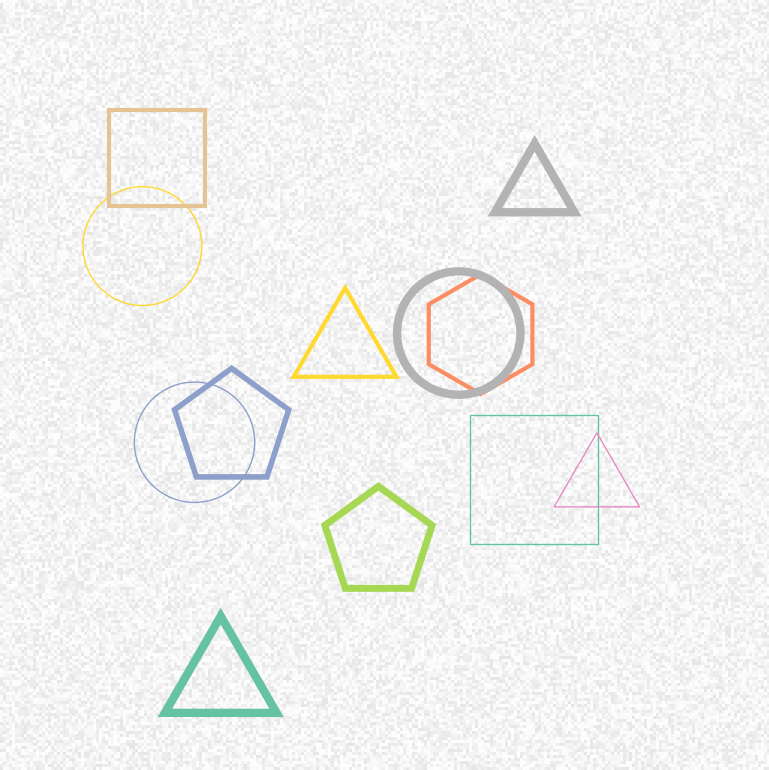[{"shape": "triangle", "thickness": 3, "radius": 0.42, "center": [0.287, 0.116]}, {"shape": "square", "thickness": 0.5, "radius": 0.42, "center": [0.693, 0.377]}, {"shape": "hexagon", "thickness": 1.5, "radius": 0.39, "center": [0.624, 0.566]}, {"shape": "circle", "thickness": 0.5, "radius": 0.39, "center": [0.253, 0.426]}, {"shape": "pentagon", "thickness": 2, "radius": 0.39, "center": [0.301, 0.444]}, {"shape": "triangle", "thickness": 0.5, "radius": 0.32, "center": [0.775, 0.374]}, {"shape": "pentagon", "thickness": 2.5, "radius": 0.37, "center": [0.491, 0.295]}, {"shape": "circle", "thickness": 0.5, "radius": 0.39, "center": [0.185, 0.68]}, {"shape": "triangle", "thickness": 1.5, "radius": 0.39, "center": [0.448, 0.549]}, {"shape": "square", "thickness": 1.5, "radius": 0.31, "center": [0.204, 0.795]}, {"shape": "circle", "thickness": 3, "radius": 0.4, "center": [0.596, 0.567]}, {"shape": "triangle", "thickness": 3, "radius": 0.3, "center": [0.694, 0.754]}]